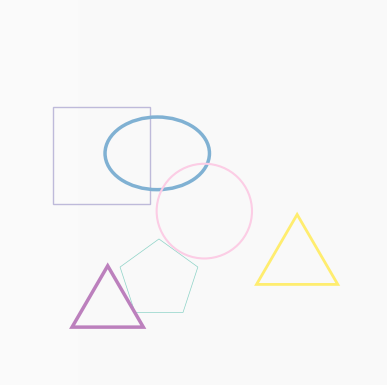[{"shape": "pentagon", "thickness": 0.5, "radius": 0.53, "center": [0.41, 0.274]}, {"shape": "square", "thickness": 1, "radius": 0.63, "center": [0.262, 0.597]}, {"shape": "oval", "thickness": 2.5, "radius": 0.67, "center": [0.406, 0.602]}, {"shape": "circle", "thickness": 1.5, "radius": 0.62, "center": [0.527, 0.452]}, {"shape": "triangle", "thickness": 2.5, "radius": 0.53, "center": [0.278, 0.203]}, {"shape": "triangle", "thickness": 2, "radius": 0.61, "center": [0.767, 0.322]}]